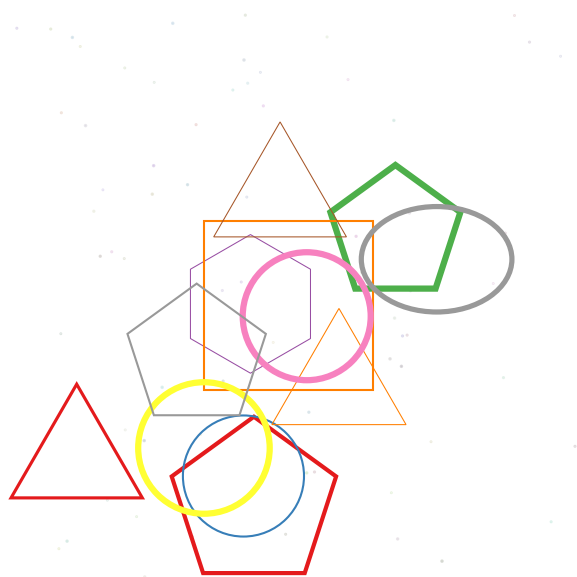[{"shape": "triangle", "thickness": 1.5, "radius": 0.66, "center": [0.133, 0.203]}, {"shape": "pentagon", "thickness": 2, "radius": 0.75, "center": [0.44, 0.128]}, {"shape": "circle", "thickness": 1, "radius": 0.52, "center": [0.422, 0.175]}, {"shape": "pentagon", "thickness": 3, "radius": 0.59, "center": [0.685, 0.595]}, {"shape": "hexagon", "thickness": 0.5, "radius": 0.6, "center": [0.434, 0.473]}, {"shape": "triangle", "thickness": 0.5, "radius": 0.67, "center": [0.587, 0.331]}, {"shape": "square", "thickness": 1, "radius": 0.73, "center": [0.499, 0.471]}, {"shape": "circle", "thickness": 3, "radius": 0.57, "center": [0.353, 0.223]}, {"shape": "triangle", "thickness": 0.5, "radius": 0.66, "center": [0.485, 0.655]}, {"shape": "circle", "thickness": 3, "radius": 0.55, "center": [0.531, 0.452]}, {"shape": "pentagon", "thickness": 1, "radius": 0.63, "center": [0.341, 0.382]}, {"shape": "oval", "thickness": 2.5, "radius": 0.65, "center": [0.756, 0.55]}]